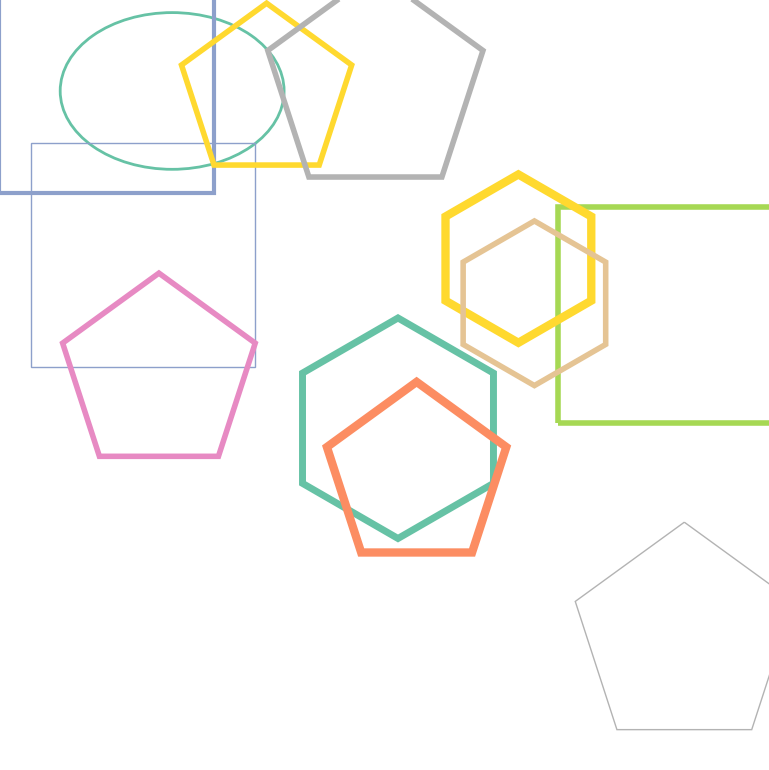[{"shape": "oval", "thickness": 1, "radius": 0.73, "center": [0.224, 0.882]}, {"shape": "hexagon", "thickness": 2.5, "radius": 0.72, "center": [0.517, 0.444]}, {"shape": "pentagon", "thickness": 3, "radius": 0.61, "center": [0.541, 0.382]}, {"shape": "square", "thickness": 0.5, "radius": 0.73, "center": [0.186, 0.669]}, {"shape": "square", "thickness": 1.5, "radius": 0.7, "center": [0.138, 0.889]}, {"shape": "pentagon", "thickness": 2, "radius": 0.66, "center": [0.206, 0.514]}, {"shape": "square", "thickness": 2, "radius": 0.7, "center": [0.865, 0.591]}, {"shape": "hexagon", "thickness": 3, "radius": 0.55, "center": [0.673, 0.664]}, {"shape": "pentagon", "thickness": 2, "radius": 0.58, "center": [0.346, 0.88]}, {"shape": "hexagon", "thickness": 2, "radius": 0.53, "center": [0.694, 0.606]}, {"shape": "pentagon", "thickness": 0.5, "radius": 0.74, "center": [0.889, 0.173]}, {"shape": "pentagon", "thickness": 2, "radius": 0.73, "center": [0.488, 0.889]}]